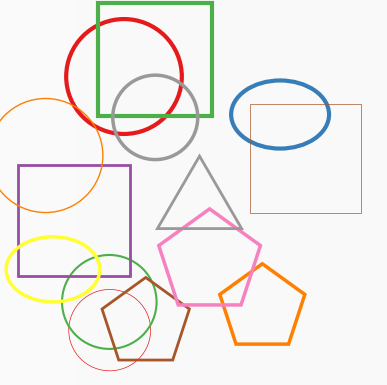[{"shape": "circle", "thickness": 0.5, "radius": 0.53, "center": [0.283, 0.142]}, {"shape": "circle", "thickness": 3, "radius": 0.75, "center": [0.32, 0.801]}, {"shape": "oval", "thickness": 3, "radius": 0.63, "center": [0.723, 0.703]}, {"shape": "square", "thickness": 3, "radius": 0.73, "center": [0.401, 0.846]}, {"shape": "circle", "thickness": 1.5, "radius": 0.61, "center": [0.282, 0.216]}, {"shape": "square", "thickness": 2, "radius": 0.72, "center": [0.192, 0.428]}, {"shape": "circle", "thickness": 1, "radius": 0.74, "center": [0.117, 0.596]}, {"shape": "pentagon", "thickness": 2.5, "radius": 0.58, "center": [0.677, 0.2]}, {"shape": "oval", "thickness": 2.5, "radius": 0.6, "center": [0.137, 0.3]}, {"shape": "square", "thickness": 0.5, "radius": 0.71, "center": [0.789, 0.588]}, {"shape": "pentagon", "thickness": 2, "radius": 0.59, "center": [0.376, 0.161]}, {"shape": "pentagon", "thickness": 2.5, "radius": 0.69, "center": [0.541, 0.32]}, {"shape": "triangle", "thickness": 2, "radius": 0.63, "center": [0.515, 0.469]}, {"shape": "circle", "thickness": 2.5, "radius": 0.55, "center": [0.401, 0.695]}]